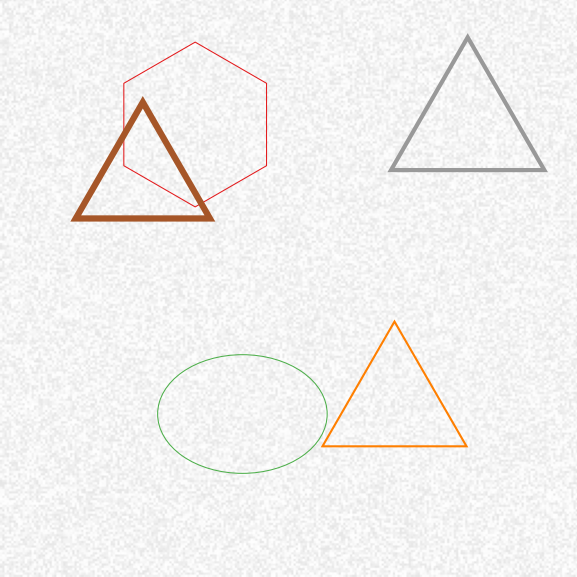[{"shape": "hexagon", "thickness": 0.5, "radius": 0.71, "center": [0.338, 0.784]}, {"shape": "oval", "thickness": 0.5, "radius": 0.73, "center": [0.42, 0.282]}, {"shape": "triangle", "thickness": 1, "radius": 0.72, "center": [0.683, 0.298]}, {"shape": "triangle", "thickness": 3, "radius": 0.67, "center": [0.247, 0.688]}, {"shape": "triangle", "thickness": 2, "radius": 0.77, "center": [0.81, 0.781]}]